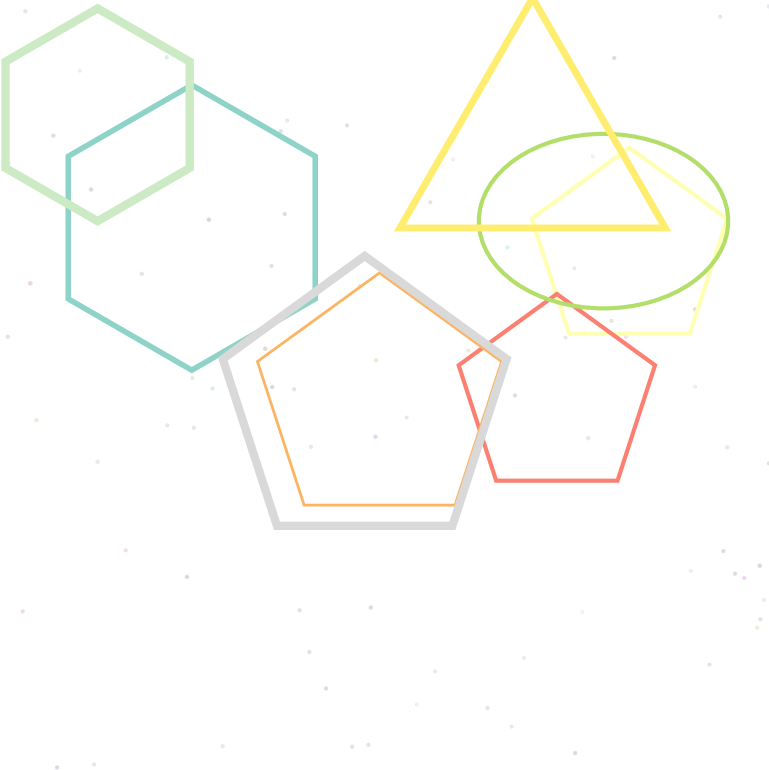[{"shape": "hexagon", "thickness": 2, "radius": 0.93, "center": [0.249, 0.704]}, {"shape": "pentagon", "thickness": 1.5, "radius": 0.67, "center": [0.817, 0.675]}, {"shape": "pentagon", "thickness": 1.5, "radius": 0.67, "center": [0.723, 0.484]}, {"shape": "pentagon", "thickness": 1, "radius": 0.83, "center": [0.493, 0.479]}, {"shape": "oval", "thickness": 1.5, "radius": 0.81, "center": [0.784, 0.713]}, {"shape": "pentagon", "thickness": 3, "radius": 0.97, "center": [0.474, 0.474]}, {"shape": "hexagon", "thickness": 3, "radius": 0.69, "center": [0.127, 0.851]}, {"shape": "triangle", "thickness": 2.5, "radius": 1.0, "center": [0.692, 0.803]}]